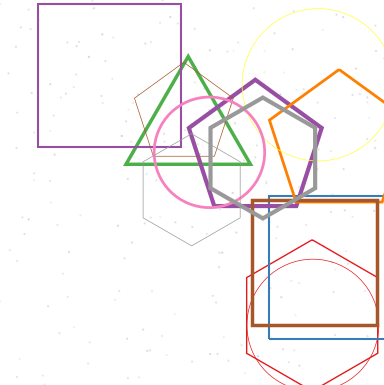[{"shape": "circle", "thickness": 0.5, "radius": 0.86, "center": [0.813, 0.155]}, {"shape": "hexagon", "thickness": 1, "radius": 0.98, "center": [0.811, 0.181]}, {"shape": "square", "thickness": 1.5, "radius": 0.93, "center": [0.883, 0.305]}, {"shape": "triangle", "thickness": 2.5, "radius": 0.93, "center": [0.489, 0.667]}, {"shape": "pentagon", "thickness": 3, "radius": 0.91, "center": [0.663, 0.611]}, {"shape": "square", "thickness": 1.5, "radius": 0.93, "center": [0.285, 0.805]}, {"shape": "pentagon", "thickness": 2, "radius": 0.95, "center": [0.881, 0.629]}, {"shape": "circle", "thickness": 0.5, "radius": 0.99, "center": [0.827, 0.78]}, {"shape": "square", "thickness": 2.5, "radius": 0.81, "center": [0.817, 0.317]}, {"shape": "pentagon", "thickness": 0.5, "radius": 0.67, "center": [0.478, 0.703]}, {"shape": "circle", "thickness": 2, "radius": 0.72, "center": [0.544, 0.604]}, {"shape": "hexagon", "thickness": 0.5, "radius": 0.73, "center": [0.498, 0.507]}, {"shape": "hexagon", "thickness": 3, "radius": 0.78, "center": [0.683, 0.59]}]